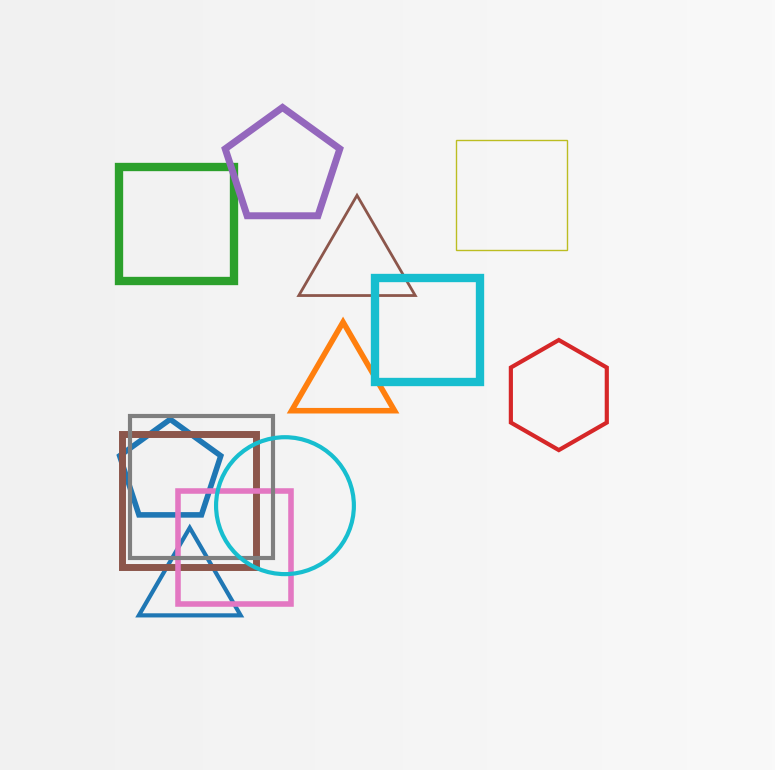[{"shape": "pentagon", "thickness": 2, "radius": 0.34, "center": [0.22, 0.387]}, {"shape": "triangle", "thickness": 1.5, "radius": 0.38, "center": [0.245, 0.239]}, {"shape": "triangle", "thickness": 2, "radius": 0.38, "center": [0.443, 0.505]}, {"shape": "square", "thickness": 3, "radius": 0.37, "center": [0.228, 0.709]}, {"shape": "hexagon", "thickness": 1.5, "radius": 0.36, "center": [0.721, 0.487]}, {"shape": "pentagon", "thickness": 2.5, "radius": 0.39, "center": [0.365, 0.783]}, {"shape": "triangle", "thickness": 1, "radius": 0.43, "center": [0.461, 0.66]}, {"shape": "square", "thickness": 2.5, "radius": 0.43, "center": [0.244, 0.35]}, {"shape": "square", "thickness": 2, "radius": 0.37, "center": [0.303, 0.289]}, {"shape": "square", "thickness": 1.5, "radius": 0.46, "center": [0.26, 0.367]}, {"shape": "square", "thickness": 0.5, "radius": 0.36, "center": [0.66, 0.747]}, {"shape": "square", "thickness": 3, "radius": 0.34, "center": [0.552, 0.571]}, {"shape": "circle", "thickness": 1.5, "radius": 0.44, "center": [0.368, 0.343]}]